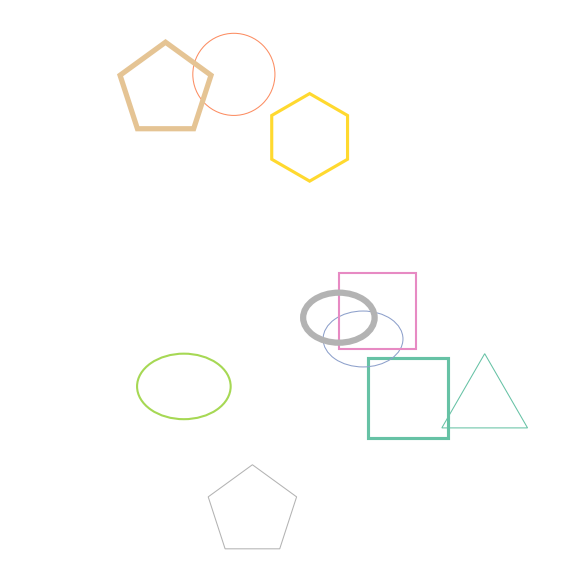[{"shape": "triangle", "thickness": 0.5, "radius": 0.43, "center": [0.839, 0.301]}, {"shape": "square", "thickness": 1.5, "radius": 0.35, "center": [0.707, 0.31]}, {"shape": "circle", "thickness": 0.5, "radius": 0.36, "center": [0.405, 0.87]}, {"shape": "oval", "thickness": 0.5, "radius": 0.35, "center": [0.629, 0.412]}, {"shape": "square", "thickness": 1, "radius": 0.33, "center": [0.653, 0.461]}, {"shape": "oval", "thickness": 1, "radius": 0.41, "center": [0.318, 0.33]}, {"shape": "hexagon", "thickness": 1.5, "radius": 0.38, "center": [0.536, 0.761]}, {"shape": "pentagon", "thickness": 2.5, "radius": 0.41, "center": [0.287, 0.843]}, {"shape": "pentagon", "thickness": 0.5, "radius": 0.4, "center": [0.437, 0.114]}, {"shape": "oval", "thickness": 3, "radius": 0.31, "center": [0.587, 0.449]}]